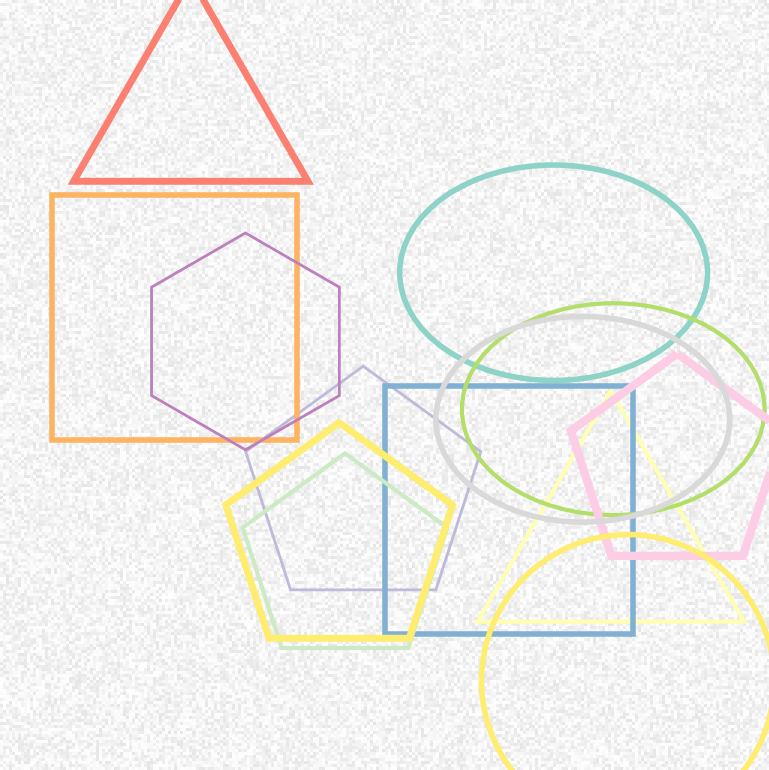[{"shape": "oval", "thickness": 2, "radius": 1.0, "center": [0.719, 0.646]}, {"shape": "triangle", "thickness": 1.5, "radius": 1.0, "center": [0.793, 0.293]}, {"shape": "pentagon", "thickness": 1, "radius": 0.8, "center": [0.472, 0.364]}, {"shape": "triangle", "thickness": 2.5, "radius": 0.88, "center": [0.248, 0.852]}, {"shape": "square", "thickness": 2, "radius": 0.81, "center": [0.661, 0.338]}, {"shape": "square", "thickness": 2, "radius": 0.79, "center": [0.227, 0.587]}, {"shape": "oval", "thickness": 1.5, "radius": 0.98, "center": [0.796, 0.469]}, {"shape": "pentagon", "thickness": 3, "radius": 0.73, "center": [0.879, 0.396]}, {"shape": "oval", "thickness": 2, "radius": 0.95, "center": [0.757, 0.456]}, {"shape": "hexagon", "thickness": 1, "radius": 0.7, "center": [0.319, 0.557]}, {"shape": "pentagon", "thickness": 1.5, "radius": 0.7, "center": [0.448, 0.271]}, {"shape": "circle", "thickness": 2, "radius": 0.95, "center": [0.815, 0.116]}, {"shape": "pentagon", "thickness": 2.5, "radius": 0.77, "center": [0.441, 0.296]}]